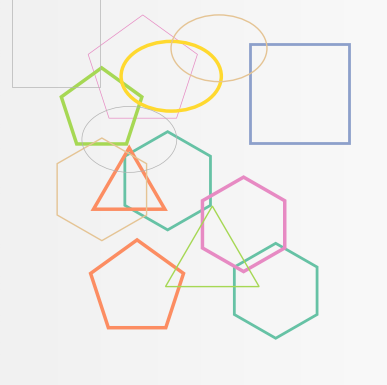[{"shape": "hexagon", "thickness": 2, "radius": 0.64, "center": [0.433, 0.53]}, {"shape": "hexagon", "thickness": 2, "radius": 0.62, "center": [0.711, 0.245]}, {"shape": "pentagon", "thickness": 2.5, "radius": 0.63, "center": [0.354, 0.251]}, {"shape": "triangle", "thickness": 2.5, "radius": 0.53, "center": [0.333, 0.51]}, {"shape": "square", "thickness": 2, "radius": 0.64, "center": [0.773, 0.756]}, {"shape": "pentagon", "thickness": 0.5, "radius": 0.74, "center": [0.369, 0.813]}, {"shape": "hexagon", "thickness": 2.5, "radius": 0.61, "center": [0.629, 0.417]}, {"shape": "triangle", "thickness": 1, "radius": 0.7, "center": [0.548, 0.325]}, {"shape": "pentagon", "thickness": 2.5, "radius": 0.55, "center": [0.262, 0.715]}, {"shape": "oval", "thickness": 2.5, "radius": 0.65, "center": [0.442, 0.802]}, {"shape": "oval", "thickness": 1, "radius": 0.62, "center": [0.565, 0.875]}, {"shape": "hexagon", "thickness": 1, "radius": 0.67, "center": [0.263, 0.508]}, {"shape": "oval", "thickness": 0.5, "radius": 0.61, "center": [0.334, 0.638]}, {"shape": "square", "thickness": 0.5, "radius": 0.57, "center": [0.144, 0.889]}]